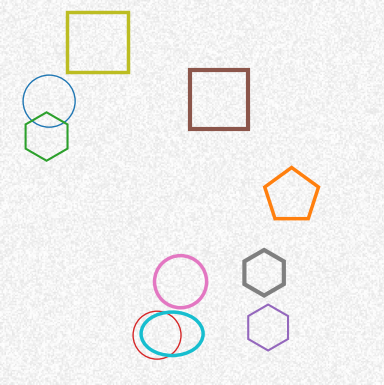[{"shape": "circle", "thickness": 1, "radius": 0.34, "center": [0.128, 0.737]}, {"shape": "pentagon", "thickness": 2.5, "radius": 0.37, "center": [0.757, 0.491]}, {"shape": "hexagon", "thickness": 1.5, "radius": 0.31, "center": [0.121, 0.645]}, {"shape": "circle", "thickness": 1, "radius": 0.31, "center": [0.408, 0.129]}, {"shape": "hexagon", "thickness": 1.5, "radius": 0.3, "center": [0.696, 0.149]}, {"shape": "square", "thickness": 3, "radius": 0.38, "center": [0.569, 0.742]}, {"shape": "circle", "thickness": 2.5, "radius": 0.34, "center": [0.469, 0.268]}, {"shape": "hexagon", "thickness": 3, "radius": 0.3, "center": [0.686, 0.292]}, {"shape": "square", "thickness": 2.5, "radius": 0.39, "center": [0.254, 0.891]}, {"shape": "oval", "thickness": 2.5, "radius": 0.4, "center": [0.447, 0.133]}]